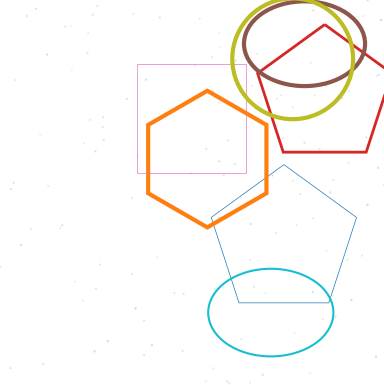[{"shape": "pentagon", "thickness": 0.5, "radius": 0.99, "center": [0.737, 0.374]}, {"shape": "hexagon", "thickness": 3, "radius": 0.89, "center": [0.538, 0.587]}, {"shape": "pentagon", "thickness": 2, "radius": 0.92, "center": [0.843, 0.753]}, {"shape": "oval", "thickness": 3, "radius": 0.79, "center": [0.791, 0.886]}, {"shape": "square", "thickness": 0.5, "radius": 0.71, "center": [0.498, 0.693]}, {"shape": "circle", "thickness": 3, "radius": 0.78, "center": [0.76, 0.847]}, {"shape": "oval", "thickness": 1.5, "radius": 0.81, "center": [0.703, 0.188]}]